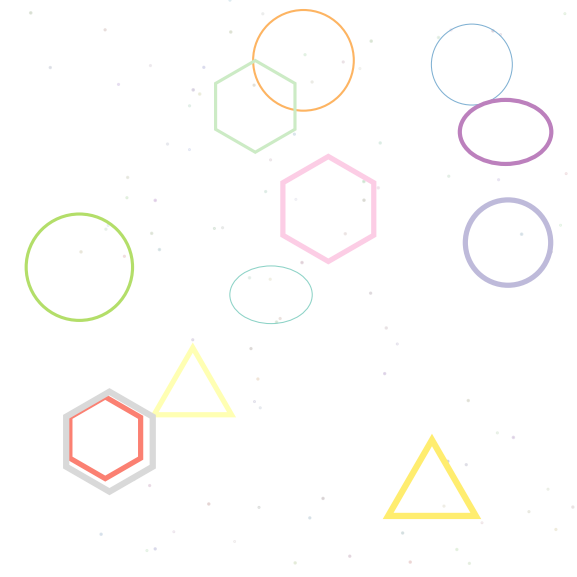[{"shape": "oval", "thickness": 0.5, "radius": 0.36, "center": [0.469, 0.489]}, {"shape": "triangle", "thickness": 2.5, "radius": 0.39, "center": [0.334, 0.32]}, {"shape": "circle", "thickness": 2.5, "radius": 0.37, "center": [0.88, 0.579]}, {"shape": "hexagon", "thickness": 2.5, "radius": 0.35, "center": [0.182, 0.241]}, {"shape": "circle", "thickness": 0.5, "radius": 0.35, "center": [0.817, 0.887]}, {"shape": "circle", "thickness": 1, "radius": 0.44, "center": [0.525, 0.895]}, {"shape": "circle", "thickness": 1.5, "radius": 0.46, "center": [0.137, 0.536]}, {"shape": "hexagon", "thickness": 2.5, "radius": 0.45, "center": [0.569, 0.637]}, {"shape": "hexagon", "thickness": 3, "radius": 0.43, "center": [0.19, 0.234]}, {"shape": "oval", "thickness": 2, "radius": 0.4, "center": [0.875, 0.771]}, {"shape": "hexagon", "thickness": 1.5, "radius": 0.4, "center": [0.442, 0.815]}, {"shape": "triangle", "thickness": 3, "radius": 0.44, "center": [0.748, 0.15]}]